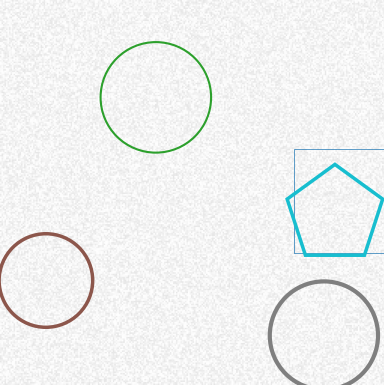[{"shape": "square", "thickness": 0.5, "radius": 0.68, "center": [0.899, 0.477]}, {"shape": "circle", "thickness": 1.5, "radius": 0.72, "center": [0.405, 0.747]}, {"shape": "circle", "thickness": 2.5, "radius": 0.61, "center": [0.119, 0.271]}, {"shape": "circle", "thickness": 3, "radius": 0.7, "center": [0.841, 0.129]}, {"shape": "pentagon", "thickness": 2.5, "radius": 0.65, "center": [0.87, 0.443]}]